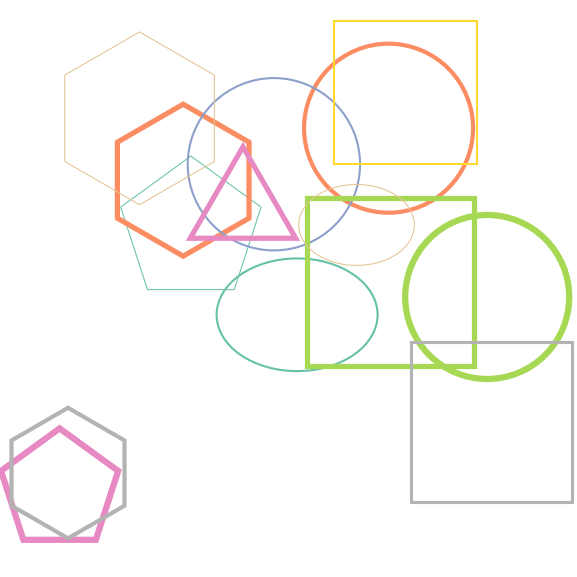[{"shape": "pentagon", "thickness": 0.5, "radius": 0.64, "center": [0.331, 0.601]}, {"shape": "oval", "thickness": 1, "radius": 0.7, "center": [0.514, 0.454]}, {"shape": "circle", "thickness": 2, "radius": 0.73, "center": [0.673, 0.777]}, {"shape": "hexagon", "thickness": 2.5, "radius": 0.66, "center": [0.317, 0.687]}, {"shape": "circle", "thickness": 1, "radius": 0.75, "center": [0.474, 0.715]}, {"shape": "pentagon", "thickness": 3, "radius": 0.53, "center": [0.103, 0.151]}, {"shape": "triangle", "thickness": 2.5, "radius": 0.53, "center": [0.421, 0.639]}, {"shape": "circle", "thickness": 3, "radius": 0.71, "center": [0.844, 0.485]}, {"shape": "square", "thickness": 2.5, "radius": 0.73, "center": [0.676, 0.511]}, {"shape": "square", "thickness": 1, "radius": 0.62, "center": [0.702, 0.839]}, {"shape": "hexagon", "thickness": 0.5, "radius": 0.75, "center": [0.242, 0.794]}, {"shape": "oval", "thickness": 0.5, "radius": 0.5, "center": [0.617, 0.61]}, {"shape": "hexagon", "thickness": 2, "radius": 0.56, "center": [0.118, 0.18]}, {"shape": "square", "thickness": 1.5, "radius": 0.69, "center": [0.851, 0.268]}]